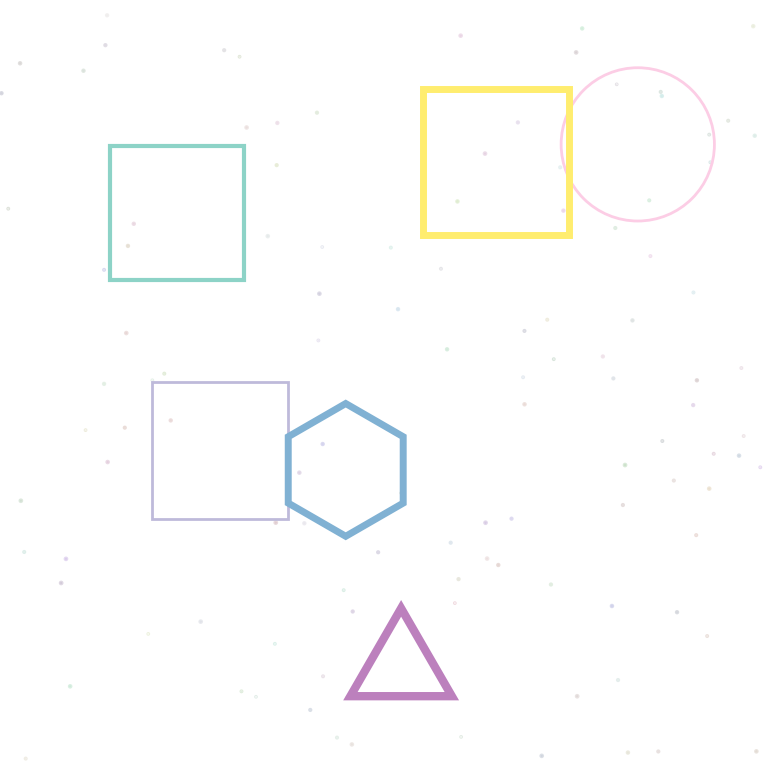[{"shape": "square", "thickness": 1.5, "radius": 0.44, "center": [0.23, 0.723]}, {"shape": "square", "thickness": 1, "radius": 0.44, "center": [0.286, 0.415]}, {"shape": "hexagon", "thickness": 2.5, "radius": 0.43, "center": [0.449, 0.39]}, {"shape": "circle", "thickness": 1, "radius": 0.5, "center": [0.828, 0.813]}, {"shape": "triangle", "thickness": 3, "radius": 0.38, "center": [0.521, 0.134]}, {"shape": "square", "thickness": 2.5, "radius": 0.47, "center": [0.644, 0.79]}]